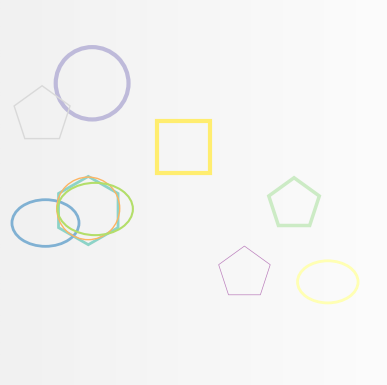[{"shape": "hexagon", "thickness": 2, "radius": 0.44, "center": [0.228, 0.453]}, {"shape": "oval", "thickness": 2, "radius": 0.39, "center": [0.846, 0.268]}, {"shape": "circle", "thickness": 3, "radius": 0.47, "center": [0.238, 0.784]}, {"shape": "oval", "thickness": 2, "radius": 0.43, "center": [0.117, 0.421]}, {"shape": "circle", "thickness": 1, "radius": 0.41, "center": [0.228, 0.459]}, {"shape": "oval", "thickness": 1.5, "radius": 0.49, "center": [0.246, 0.457]}, {"shape": "pentagon", "thickness": 1, "radius": 0.38, "center": [0.109, 0.701]}, {"shape": "pentagon", "thickness": 0.5, "radius": 0.35, "center": [0.631, 0.291]}, {"shape": "pentagon", "thickness": 2.5, "radius": 0.34, "center": [0.759, 0.47]}, {"shape": "square", "thickness": 3, "radius": 0.34, "center": [0.474, 0.619]}]